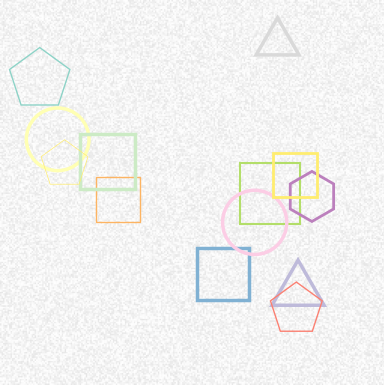[{"shape": "pentagon", "thickness": 1, "radius": 0.41, "center": [0.103, 0.794]}, {"shape": "circle", "thickness": 2.5, "radius": 0.41, "center": [0.15, 0.638]}, {"shape": "triangle", "thickness": 2.5, "radius": 0.39, "center": [0.774, 0.246]}, {"shape": "pentagon", "thickness": 1, "radius": 0.35, "center": [0.77, 0.197]}, {"shape": "square", "thickness": 2.5, "radius": 0.34, "center": [0.58, 0.29]}, {"shape": "square", "thickness": 1, "radius": 0.29, "center": [0.306, 0.482]}, {"shape": "square", "thickness": 1.5, "radius": 0.39, "center": [0.701, 0.498]}, {"shape": "circle", "thickness": 2.5, "radius": 0.42, "center": [0.661, 0.422]}, {"shape": "triangle", "thickness": 2.5, "radius": 0.32, "center": [0.721, 0.89]}, {"shape": "hexagon", "thickness": 2, "radius": 0.33, "center": [0.81, 0.49]}, {"shape": "square", "thickness": 2.5, "radius": 0.36, "center": [0.278, 0.581]}, {"shape": "pentagon", "thickness": 0.5, "radius": 0.32, "center": [0.168, 0.573]}, {"shape": "square", "thickness": 2, "radius": 0.29, "center": [0.767, 0.545]}]